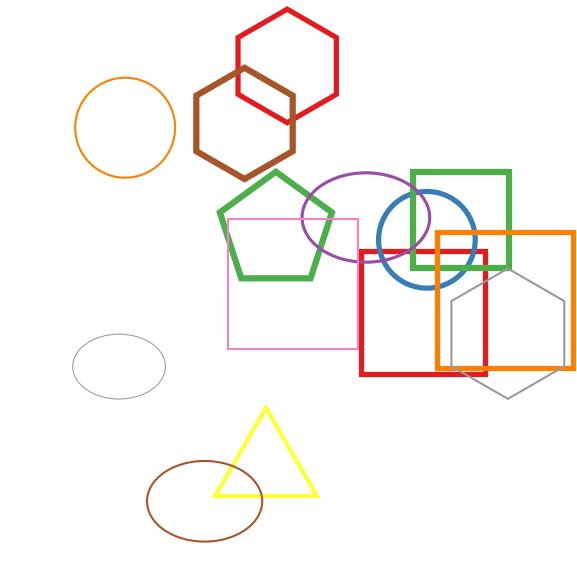[{"shape": "hexagon", "thickness": 2.5, "radius": 0.49, "center": [0.497, 0.885]}, {"shape": "square", "thickness": 2.5, "radius": 0.53, "center": [0.732, 0.458]}, {"shape": "circle", "thickness": 2.5, "radius": 0.42, "center": [0.739, 0.584]}, {"shape": "pentagon", "thickness": 3, "radius": 0.51, "center": [0.478, 0.6]}, {"shape": "square", "thickness": 3, "radius": 0.42, "center": [0.799, 0.618]}, {"shape": "oval", "thickness": 1.5, "radius": 0.55, "center": [0.634, 0.623]}, {"shape": "circle", "thickness": 1, "radius": 0.43, "center": [0.217, 0.778]}, {"shape": "square", "thickness": 2.5, "radius": 0.59, "center": [0.874, 0.479]}, {"shape": "triangle", "thickness": 2, "radius": 0.51, "center": [0.461, 0.191]}, {"shape": "oval", "thickness": 1, "radius": 0.5, "center": [0.354, 0.131]}, {"shape": "hexagon", "thickness": 3, "radius": 0.48, "center": [0.423, 0.785]}, {"shape": "square", "thickness": 1, "radius": 0.56, "center": [0.508, 0.508]}, {"shape": "hexagon", "thickness": 1, "radius": 0.56, "center": [0.879, 0.421]}, {"shape": "oval", "thickness": 0.5, "radius": 0.4, "center": [0.206, 0.364]}]